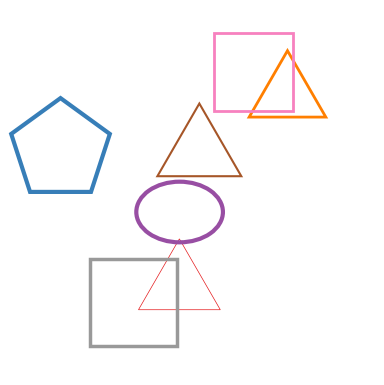[{"shape": "triangle", "thickness": 0.5, "radius": 0.61, "center": [0.466, 0.257]}, {"shape": "pentagon", "thickness": 3, "radius": 0.67, "center": [0.157, 0.61]}, {"shape": "oval", "thickness": 3, "radius": 0.56, "center": [0.467, 0.449]}, {"shape": "triangle", "thickness": 2, "radius": 0.57, "center": [0.747, 0.753]}, {"shape": "triangle", "thickness": 1.5, "radius": 0.63, "center": [0.518, 0.605]}, {"shape": "square", "thickness": 2, "radius": 0.51, "center": [0.658, 0.813]}, {"shape": "square", "thickness": 2.5, "radius": 0.57, "center": [0.347, 0.214]}]